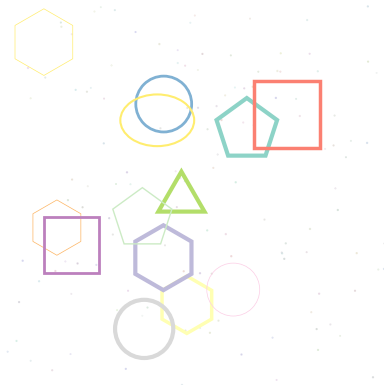[{"shape": "pentagon", "thickness": 3, "radius": 0.41, "center": [0.641, 0.663]}, {"shape": "hexagon", "thickness": 2.5, "radius": 0.37, "center": [0.485, 0.208]}, {"shape": "hexagon", "thickness": 3, "radius": 0.42, "center": [0.424, 0.331]}, {"shape": "square", "thickness": 2.5, "radius": 0.43, "center": [0.746, 0.702]}, {"shape": "circle", "thickness": 2, "radius": 0.36, "center": [0.425, 0.73]}, {"shape": "hexagon", "thickness": 0.5, "radius": 0.36, "center": [0.148, 0.409]}, {"shape": "triangle", "thickness": 3, "radius": 0.35, "center": [0.471, 0.485]}, {"shape": "circle", "thickness": 0.5, "radius": 0.34, "center": [0.606, 0.248]}, {"shape": "circle", "thickness": 3, "radius": 0.38, "center": [0.374, 0.146]}, {"shape": "square", "thickness": 2, "radius": 0.36, "center": [0.186, 0.364]}, {"shape": "pentagon", "thickness": 1, "radius": 0.4, "center": [0.37, 0.432]}, {"shape": "oval", "thickness": 1.5, "radius": 0.48, "center": [0.408, 0.688]}, {"shape": "hexagon", "thickness": 0.5, "radius": 0.43, "center": [0.114, 0.891]}]